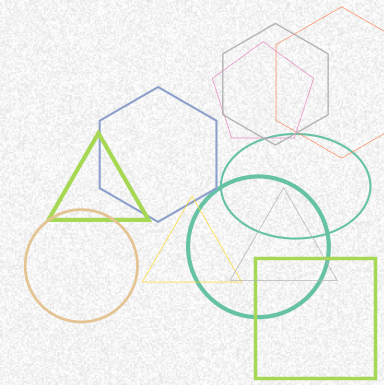[{"shape": "circle", "thickness": 3, "radius": 0.91, "center": [0.671, 0.359]}, {"shape": "oval", "thickness": 1.5, "radius": 0.97, "center": [0.768, 0.516]}, {"shape": "hexagon", "thickness": 0.5, "radius": 0.98, "center": [0.887, 0.786]}, {"shape": "hexagon", "thickness": 1.5, "radius": 0.88, "center": [0.411, 0.599]}, {"shape": "pentagon", "thickness": 0.5, "radius": 0.69, "center": [0.683, 0.753]}, {"shape": "triangle", "thickness": 3, "radius": 0.75, "center": [0.256, 0.504]}, {"shape": "square", "thickness": 2.5, "radius": 0.78, "center": [0.819, 0.174]}, {"shape": "triangle", "thickness": 0.5, "radius": 0.75, "center": [0.499, 0.342]}, {"shape": "circle", "thickness": 2, "radius": 0.73, "center": [0.211, 0.31]}, {"shape": "triangle", "thickness": 0.5, "radius": 0.8, "center": [0.737, 0.352]}, {"shape": "hexagon", "thickness": 1, "radius": 0.79, "center": [0.715, 0.781]}]